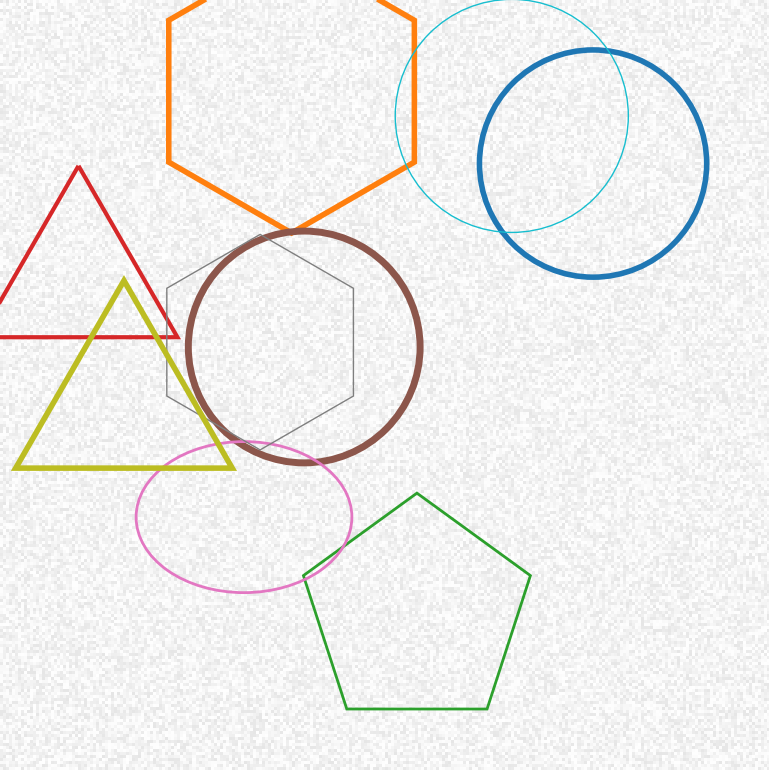[{"shape": "circle", "thickness": 2, "radius": 0.74, "center": [0.77, 0.788]}, {"shape": "hexagon", "thickness": 2, "radius": 0.92, "center": [0.379, 0.882]}, {"shape": "pentagon", "thickness": 1, "radius": 0.77, "center": [0.541, 0.205]}, {"shape": "triangle", "thickness": 1.5, "radius": 0.74, "center": [0.102, 0.636]}, {"shape": "circle", "thickness": 2.5, "radius": 0.75, "center": [0.395, 0.549]}, {"shape": "oval", "thickness": 1, "radius": 0.7, "center": [0.317, 0.328]}, {"shape": "hexagon", "thickness": 0.5, "radius": 0.7, "center": [0.338, 0.556]}, {"shape": "triangle", "thickness": 2, "radius": 0.81, "center": [0.161, 0.473]}, {"shape": "circle", "thickness": 0.5, "radius": 0.76, "center": [0.665, 0.849]}]